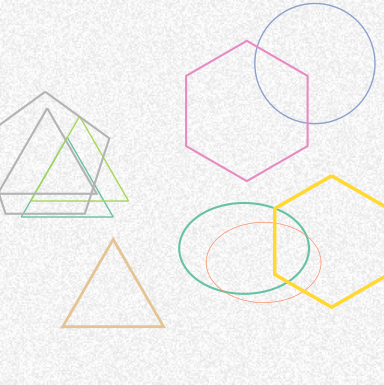[{"shape": "triangle", "thickness": 1, "radius": 0.69, "center": [0.175, 0.505]}, {"shape": "oval", "thickness": 1.5, "radius": 0.84, "center": [0.634, 0.355]}, {"shape": "oval", "thickness": 0.5, "radius": 0.75, "center": [0.685, 0.318]}, {"shape": "circle", "thickness": 1, "radius": 0.78, "center": [0.818, 0.835]}, {"shape": "hexagon", "thickness": 1.5, "radius": 0.91, "center": [0.641, 0.712]}, {"shape": "triangle", "thickness": 1, "radius": 0.73, "center": [0.207, 0.551]}, {"shape": "hexagon", "thickness": 2.5, "radius": 0.85, "center": [0.861, 0.373]}, {"shape": "triangle", "thickness": 2, "radius": 0.76, "center": [0.294, 0.227]}, {"shape": "triangle", "thickness": 1.5, "radius": 0.74, "center": [0.123, 0.571]}, {"shape": "pentagon", "thickness": 1.5, "radius": 0.88, "center": [0.117, 0.587]}]